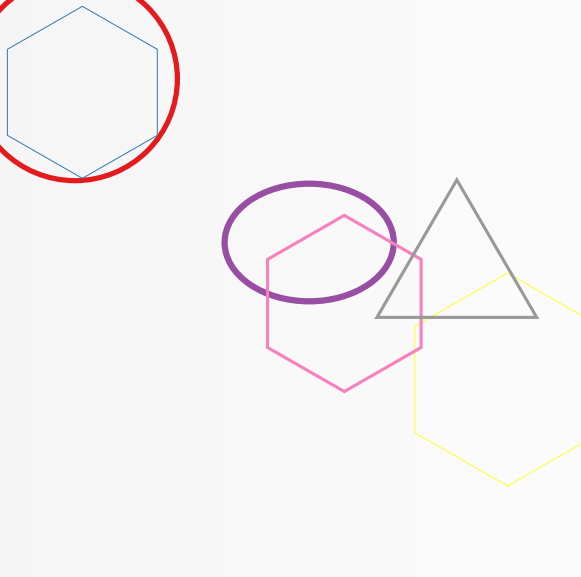[{"shape": "circle", "thickness": 2.5, "radius": 0.88, "center": [0.129, 0.863]}, {"shape": "hexagon", "thickness": 0.5, "radius": 0.74, "center": [0.142, 0.839]}, {"shape": "oval", "thickness": 3, "radius": 0.73, "center": [0.532, 0.579]}, {"shape": "hexagon", "thickness": 0.5, "radius": 0.92, "center": [0.873, 0.342]}, {"shape": "hexagon", "thickness": 1.5, "radius": 0.76, "center": [0.592, 0.474]}, {"shape": "triangle", "thickness": 1.5, "radius": 0.79, "center": [0.786, 0.529]}]